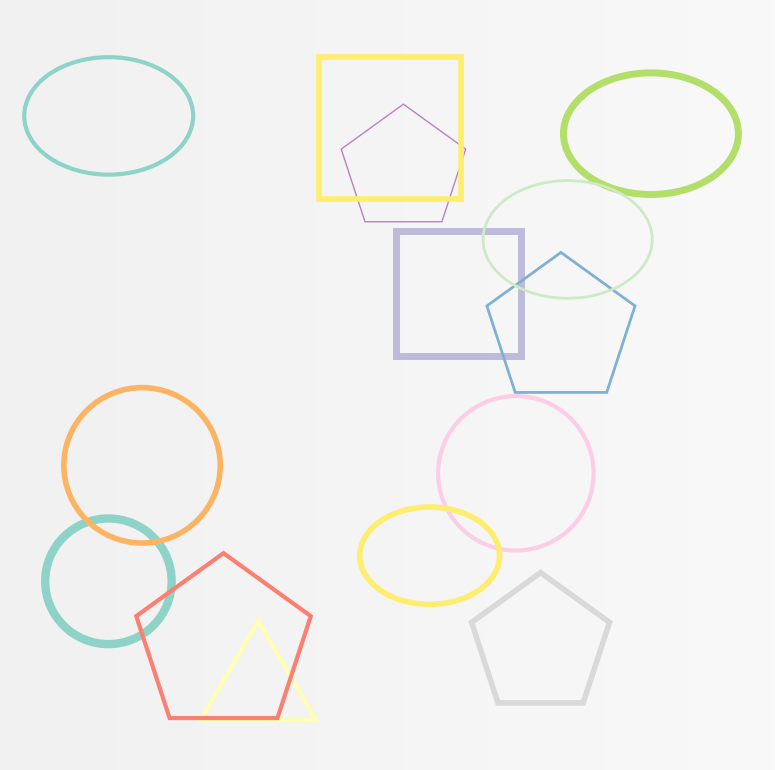[{"shape": "oval", "thickness": 1.5, "radius": 0.54, "center": [0.14, 0.849]}, {"shape": "circle", "thickness": 3, "radius": 0.41, "center": [0.14, 0.245]}, {"shape": "triangle", "thickness": 1.5, "radius": 0.43, "center": [0.333, 0.108]}, {"shape": "square", "thickness": 2.5, "radius": 0.4, "center": [0.592, 0.619]}, {"shape": "pentagon", "thickness": 1.5, "radius": 0.59, "center": [0.288, 0.163]}, {"shape": "pentagon", "thickness": 1, "radius": 0.5, "center": [0.724, 0.572]}, {"shape": "circle", "thickness": 2, "radius": 0.5, "center": [0.183, 0.396]}, {"shape": "oval", "thickness": 2.5, "radius": 0.56, "center": [0.84, 0.826]}, {"shape": "circle", "thickness": 1.5, "radius": 0.5, "center": [0.666, 0.385]}, {"shape": "pentagon", "thickness": 2, "radius": 0.47, "center": [0.697, 0.163]}, {"shape": "pentagon", "thickness": 0.5, "radius": 0.42, "center": [0.521, 0.78]}, {"shape": "oval", "thickness": 1, "radius": 0.55, "center": [0.732, 0.689]}, {"shape": "square", "thickness": 2, "radius": 0.46, "center": [0.503, 0.834]}, {"shape": "oval", "thickness": 2, "radius": 0.45, "center": [0.554, 0.278]}]